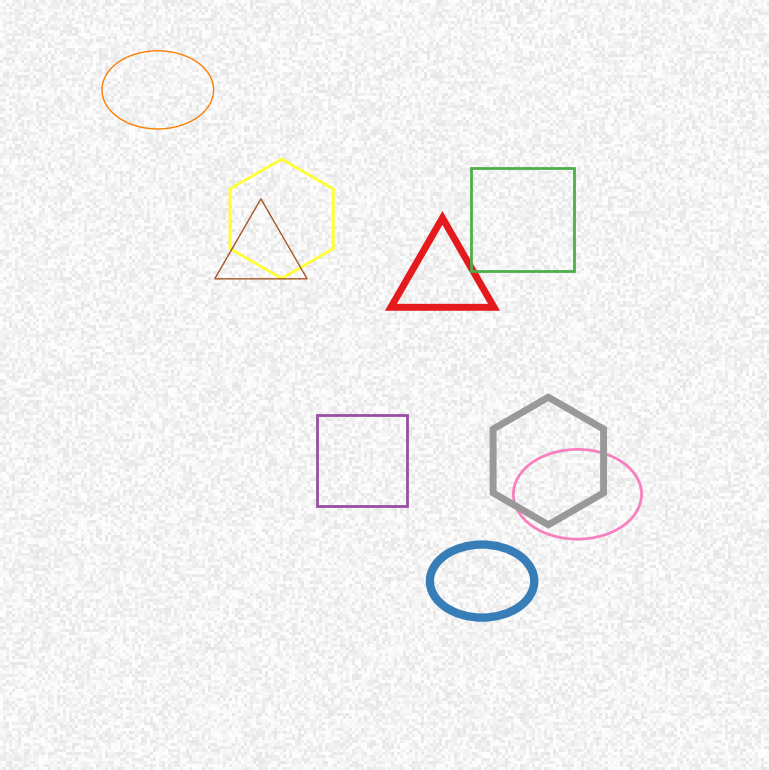[{"shape": "triangle", "thickness": 2.5, "radius": 0.39, "center": [0.575, 0.64]}, {"shape": "oval", "thickness": 3, "radius": 0.34, "center": [0.626, 0.245]}, {"shape": "square", "thickness": 1, "radius": 0.33, "center": [0.678, 0.715]}, {"shape": "square", "thickness": 1, "radius": 0.29, "center": [0.47, 0.402]}, {"shape": "oval", "thickness": 0.5, "radius": 0.36, "center": [0.205, 0.883]}, {"shape": "hexagon", "thickness": 1, "radius": 0.39, "center": [0.366, 0.716]}, {"shape": "triangle", "thickness": 0.5, "radius": 0.35, "center": [0.339, 0.673]}, {"shape": "oval", "thickness": 1, "radius": 0.42, "center": [0.75, 0.358]}, {"shape": "hexagon", "thickness": 2.5, "radius": 0.41, "center": [0.712, 0.401]}]